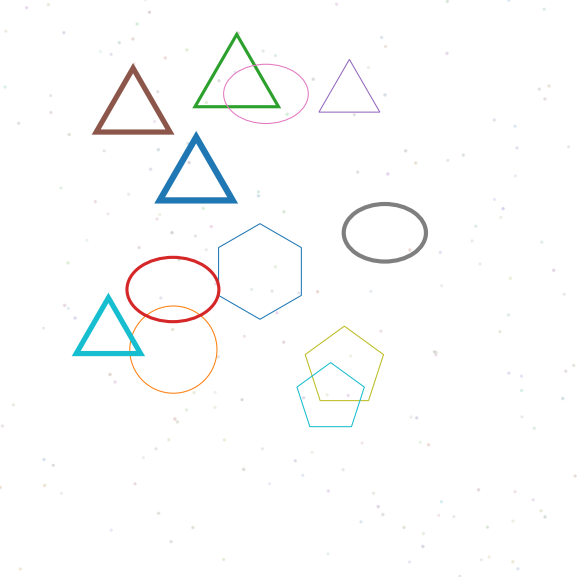[{"shape": "triangle", "thickness": 3, "radius": 0.37, "center": [0.34, 0.689]}, {"shape": "hexagon", "thickness": 0.5, "radius": 0.41, "center": [0.45, 0.529]}, {"shape": "circle", "thickness": 0.5, "radius": 0.38, "center": [0.3, 0.394]}, {"shape": "triangle", "thickness": 1.5, "radius": 0.42, "center": [0.41, 0.856]}, {"shape": "oval", "thickness": 1.5, "radius": 0.4, "center": [0.299, 0.498]}, {"shape": "triangle", "thickness": 0.5, "radius": 0.3, "center": [0.605, 0.835]}, {"shape": "triangle", "thickness": 2.5, "radius": 0.37, "center": [0.23, 0.807]}, {"shape": "oval", "thickness": 0.5, "radius": 0.37, "center": [0.461, 0.837]}, {"shape": "oval", "thickness": 2, "radius": 0.36, "center": [0.666, 0.596]}, {"shape": "pentagon", "thickness": 0.5, "radius": 0.36, "center": [0.596, 0.363]}, {"shape": "triangle", "thickness": 2.5, "radius": 0.32, "center": [0.188, 0.419]}, {"shape": "pentagon", "thickness": 0.5, "radius": 0.31, "center": [0.573, 0.31]}]